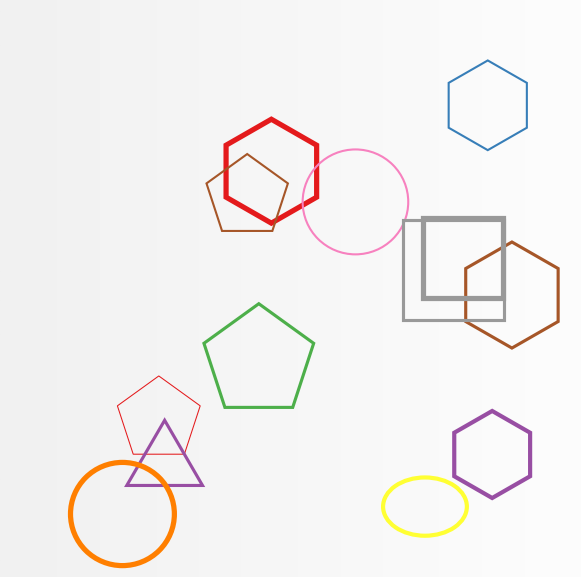[{"shape": "pentagon", "thickness": 0.5, "radius": 0.37, "center": [0.273, 0.273]}, {"shape": "hexagon", "thickness": 2.5, "radius": 0.45, "center": [0.467, 0.703]}, {"shape": "hexagon", "thickness": 1, "radius": 0.39, "center": [0.839, 0.817]}, {"shape": "pentagon", "thickness": 1.5, "radius": 0.5, "center": [0.445, 0.374]}, {"shape": "triangle", "thickness": 1.5, "radius": 0.38, "center": [0.283, 0.196]}, {"shape": "hexagon", "thickness": 2, "radius": 0.38, "center": [0.847, 0.212]}, {"shape": "circle", "thickness": 2.5, "radius": 0.45, "center": [0.211, 0.109]}, {"shape": "oval", "thickness": 2, "radius": 0.36, "center": [0.731, 0.122]}, {"shape": "hexagon", "thickness": 1.5, "radius": 0.46, "center": [0.881, 0.488]}, {"shape": "pentagon", "thickness": 1, "radius": 0.37, "center": [0.425, 0.659]}, {"shape": "circle", "thickness": 1, "radius": 0.45, "center": [0.612, 0.65]}, {"shape": "square", "thickness": 1.5, "radius": 0.43, "center": [0.78, 0.531]}, {"shape": "square", "thickness": 2.5, "radius": 0.35, "center": [0.797, 0.553]}]